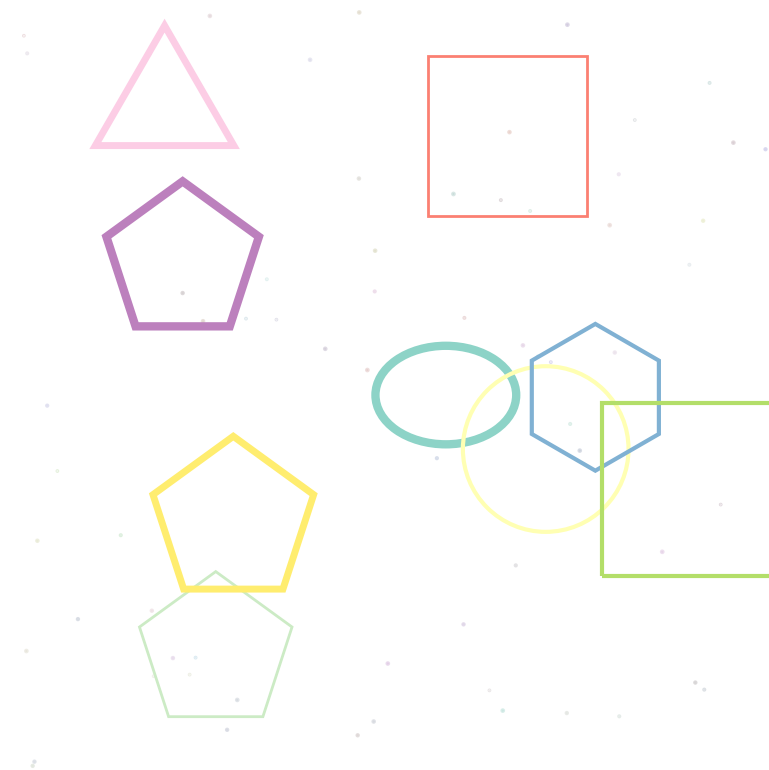[{"shape": "oval", "thickness": 3, "radius": 0.46, "center": [0.579, 0.487]}, {"shape": "circle", "thickness": 1.5, "radius": 0.54, "center": [0.709, 0.417]}, {"shape": "square", "thickness": 1, "radius": 0.52, "center": [0.659, 0.824]}, {"shape": "hexagon", "thickness": 1.5, "radius": 0.48, "center": [0.773, 0.484]}, {"shape": "square", "thickness": 1.5, "radius": 0.56, "center": [0.894, 0.364]}, {"shape": "triangle", "thickness": 2.5, "radius": 0.52, "center": [0.214, 0.863]}, {"shape": "pentagon", "thickness": 3, "radius": 0.52, "center": [0.237, 0.66]}, {"shape": "pentagon", "thickness": 1, "radius": 0.52, "center": [0.28, 0.154]}, {"shape": "pentagon", "thickness": 2.5, "radius": 0.55, "center": [0.303, 0.324]}]